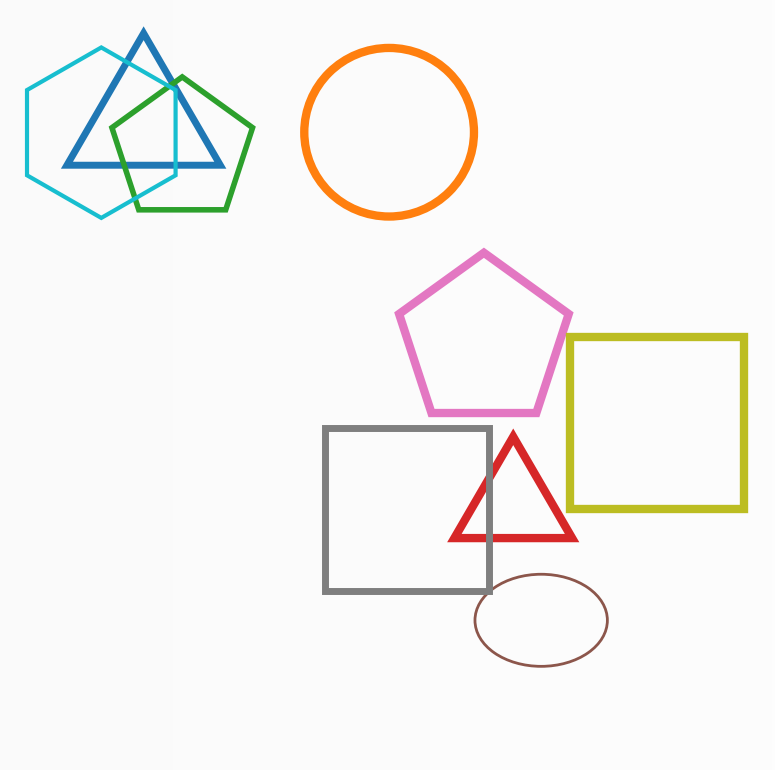[{"shape": "triangle", "thickness": 2.5, "radius": 0.57, "center": [0.185, 0.843]}, {"shape": "circle", "thickness": 3, "radius": 0.55, "center": [0.502, 0.828]}, {"shape": "pentagon", "thickness": 2, "radius": 0.48, "center": [0.235, 0.805]}, {"shape": "triangle", "thickness": 3, "radius": 0.44, "center": [0.662, 0.345]}, {"shape": "oval", "thickness": 1, "radius": 0.43, "center": [0.698, 0.194]}, {"shape": "pentagon", "thickness": 3, "radius": 0.58, "center": [0.624, 0.557]}, {"shape": "square", "thickness": 2.5, "radius": 0.53, "center": [0.525, 0.339]}, {"shape": "square", "thickness": 3, "radius": 0.56, "center": [0.848, 0.451]}, {"shape": "hexagon", "thickness": 1.5, "radius": 0.55, "center": [0.131, 0.828]}]